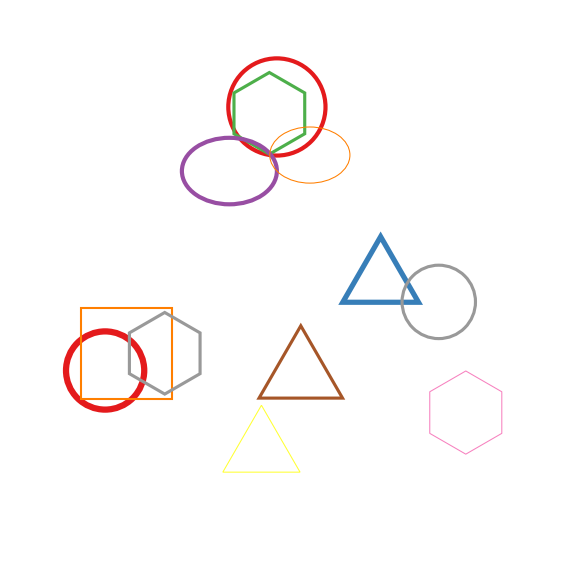[{"shape": "circle", "thickness": 2, "radius": 0.42, "center": [0.479, 0.814]}, {"shape": "circle", "thickness": 3, "radius": 0.34, "center": [0.182, 0.358]}, {"shape": "triangle", "thickness": 2.5, "radius": 0.38, "center": [0.659, 0.514]}, {"shape": "hexagon", "thickness": 1.5, "radius": 0.35, "center": [0.466, 0.803]}, {"shape": "oval", "thickness": 2, "radius": 0.41, "center": [0.397, 0.703]}, {"shape": "square", "thickness": 1, "radius": 0.39, "center": [0.219, 0.387]}, {"shape": "oval", "thickness": 0.5, "radius": 0.35, "center": [0.537, 0.731]}, {"shape": "triangle", "thickness": 0.5, "radius": 0.39, "center": [0.453, 0.22]}, {"shape": "triangle", "thickness": 1.5, "radius": 0.42, "center": [0.521, 0.352]}, {"shape": "hexagon", "thickness": 0.5, "radius": 0.36, "center": [0.807, 0.285]}, {"shape": "circle", "thickness": 1.5, "radius": 0.32, "center": [0.76, 0.476]}, {"shape": "hexagon", "thickness": 1.5, "radius": 0.35, "center": [0.285, 0.387]}]